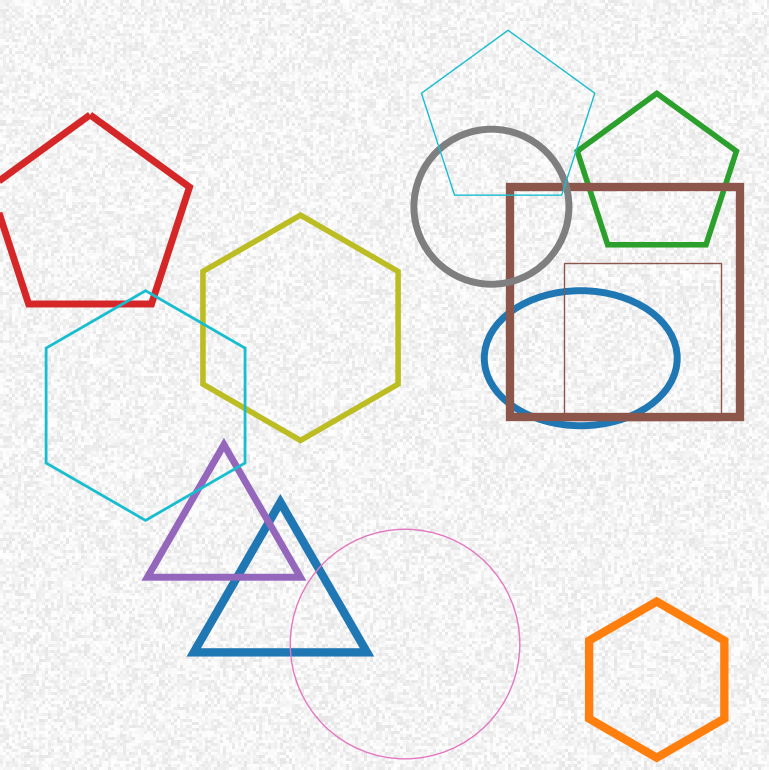[{"shape": "triangle", "thickness": 3, "radius": 0.65, "center": [0.364, 0.218]}, {"shape": "oval", "thickness": 2.5, "radius": 0.63, "center": [0.754, 0.535]}, {"shape": "hexagon", "thickness": 3, "radius": 0.51, "center": [0.853, 0.117]}, {"shape": "pentagon", "thickness": 2, "radius": 0.54, "center": [0.853, 0.77]}, {"shape": "pentagon", "thickness": 2.5, "radius": 0.68, "center": [0.117, 0.715]}, {"shape": "triangle", "thickness": 2.5, "radius": 0.57, "center": [0.291, 0.308]}, {"shape": "square", "thickness": 3, "radius": 0.75, "center": [0.812, 0.607]}, {"shape": "square", "thickness": 0.5, "radius": 0.51, "center": [0.834, 0.557]}, {"shape": "circle", "thickness": 0.5, "radius": 0.75, "center": [0.526, 0.164]}, {"shape": "circle", "thickness": 2.5, "radius": 0.5, "center": [0.638, 0.732]}, {"shape": "hexagon", "thickness": 2, "radius": 0.73, "center": [0.39, 0.574]}, {"shape": "hexagon", "thickness": 1, "radius": 0.75, "center": [0.189, 0.473]}, {"shape": "pentagon", "thickness": 0.5, "radius": 0.59, "center": [0.66, 0.842]}]